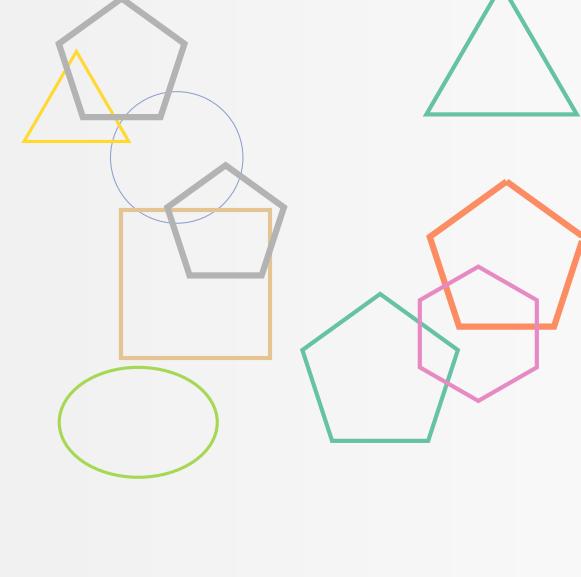[{"shape": "triangle", "thickness": 2, "radius": 0.75, "center": [0.863, 0.876]}, {"shape": "pentagon", "thickness": 2, "radius": 0.7, "center": [0.654, 0.35]}, {"shape": "pentagon", "thickness": 3, "radius": 0.69, "center": [0.871, 0.546]}, {"shape": "circle", "thickness": 0.5, "radius": 0.57, "center": [0.304, 0.726]}, {"shape": "hexagon", "thickness": 2, "radius": 0.58, "center": [0.823, 0.421]}, {"shape": "oval", "thickness": 1.5, "radius": 0.68, "center": [0.238, 0.268]}, {"shape": "triangle", "thickness": 1.5, "radius": 0.52, "center": [0.131, 0.806]}, {"shape": "square", "thickness": 2, "radius": 0.64, "center": [0.337, 0.507]}, {"shape": "pentagon", "thickness": 3, "radius": 0.57, "center": [0.209, 0.888]}, {"shape": "pentagon", "thickness": 3, "radius": 0.53, "center": [0.388, 0.607]}]